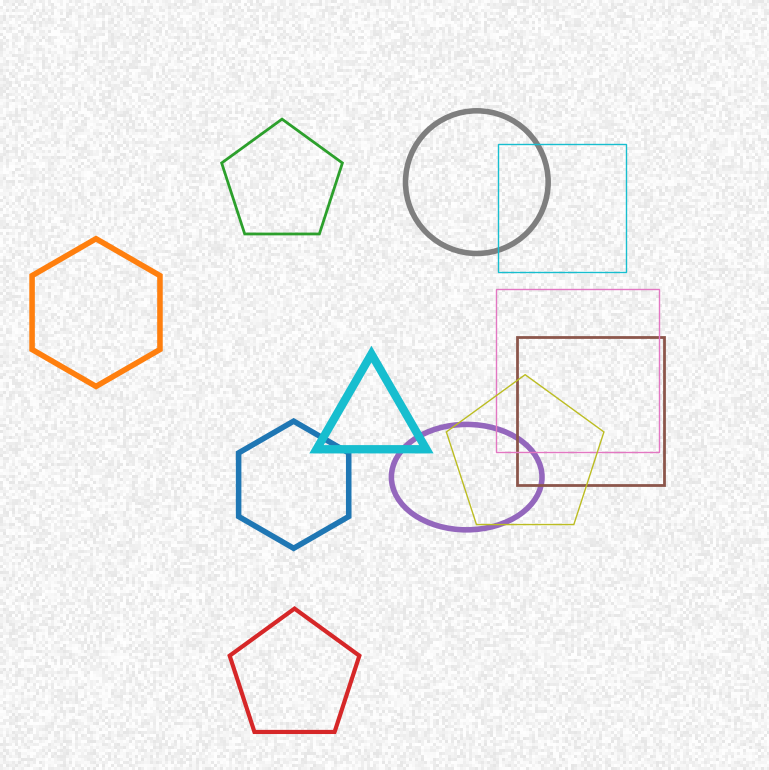[{"shape": "hexagon", "thickness": 2, "radius": 0.41, "center": [0.381, 0.37]}, {"shape": "hexagon", "thickness": 2, "radius": 0.48, "center": [0.125, 0.594]}, {"shape": "pentagon", "thickness": 1, "radius": 0.41, "center": [0.366, 0.763]}, {"shape": "pentagon", "thickness": 1.5, "radius": 0.44, "center": [0.382, 0.121]}, {"shape": "oval", "thickness": 2, "radius": 0.49, "center": [0.606, 0.38]}, {"shape": "square", "thickness": 1, "radius": 0.48, "center": [0.767, 0.466]}, {"shape": "square", "thickness": 0.5, "radius": 0.53, "center": [0.75, 0.519]}, {"shape": "circle", "thickness": 2, "radius": 0.46, "center": [0.619, 0.763]}, {"shape": "pentagon", "thickness": 0.5, "radius": 0.54, "center": [0.682, 0.406]}, {"shape": "triangle", "thickness": 3, "radius": 0.41, "center": [0.482, 0.458]}, {"shape": "square", "thickness": 0.5, "radius": 0.42, "center": [0.73, 0.73]}]